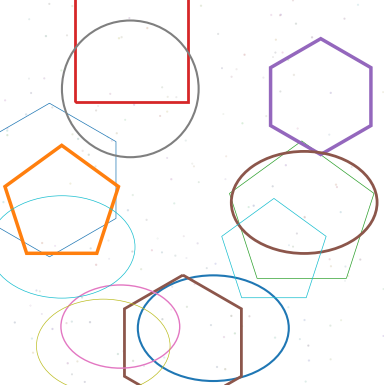[{"shape": "hexagon", "thickness": 0.5, "radius": 1.0, "center": [0.128, 0.532]}, {"shape": "oval", "thickness": 1.5, "radius": 0.98, "center": [0.554, 0.148]}, {"shape": "pentagon", "thickness": 2.5, "radius": 0.77, "center": [0.16, 0.467]}, {"shape": "pentagon", "thickness": 0.5, "radius": 0.99, "center": [0.784, 0.437]}, {"shape": "square", "thickness": 2, "radius": 0.73, "center": [0.341, 0.881]}, {"shape": "hexagon", "thickness": 2.5, "radius": 0.75, "center": [0.833, 0.749]}, {"shape": "hexagon", "thickness": 2, "radius": 0.88, "center": [0.475, 0.11]}, {"shape": "oval", "thickness": 2, "radius": 0.95, "center": [0.79, 0.474]}, {"shape": "oval", "thickness": 1, "radius": 0.77, "center": [0.313, 0.152]}, {"shape": "circle", "thickness": 1.5, "radius": 0.89, "center": [0.338, 0.769]}, {"shape": "oval", "thickness": 0.5, "radius": 0.87, "center": [0.268, 0.102]}, {"shape": "oval", "thickness": 0.5, "radius": 0.95, "center": [0.161, 0.359]}, {"shape": "pentagon", "thickness": 0.5, "radius": 0.71, "center": [0.712, 0.342]}]